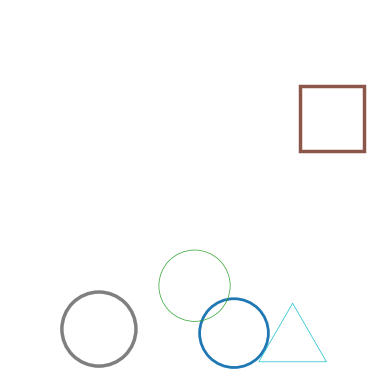[{"shape": "circle", "thickness": 2, "radius": 0.45, "center": [0.608, 0.135]}, {"shape": "circle", "thickness": 0.5, "radius": 0.46, "center": [0.505, 0.258]}, {"shape": "square", "thickness": 2.5, "radius": 0.42, "center": [0.863, 0.692]}, {"shape": "circle", "thickness": 2.5, "radius": 0.48, "center": [0.257, 0.145]}, {"shape": "triangle", "thickness": 0.5, "radius": 0.51, "center": [0.76, 0.111]}]